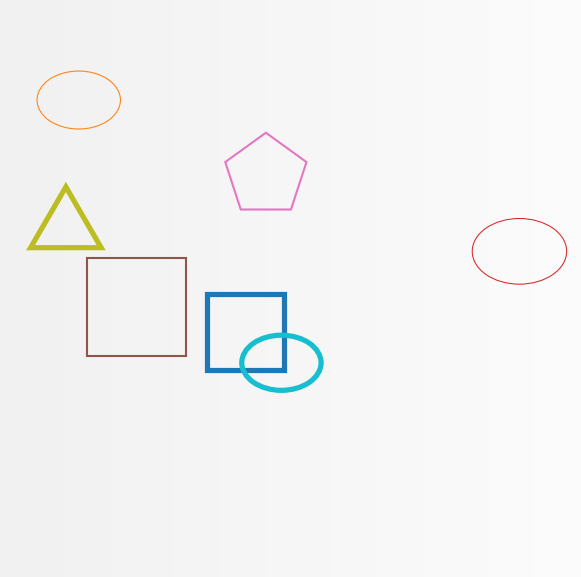[{"shape": "square", "thickness": 2.5, "radius": 0.33, "center": [0.423, 0.424]}, {"shape": "oval", "thickness": 0.5, "radius": 0.36, "center": [0.135, 0.826]}, {"shape": "oval", "thickness": 0.5, "radius": 0.41, "center": [0.894, 0.564]}, {"shape": "square", "thickness": 1, "radius": 0.42, "center": [0.234, 0.467]}, {"shape": "pentagon", "thickness": 1, "radius": 0.37, "center": [0.457, 0.696]}, {"shape": "triangle", "thickness": 2.5, "radius": 0.35, "center": [0.113, 0.605]}, {"shape": "oval", "thickness": 2.5, "radius": 0.34, "center": [0.484, 0.371]}]